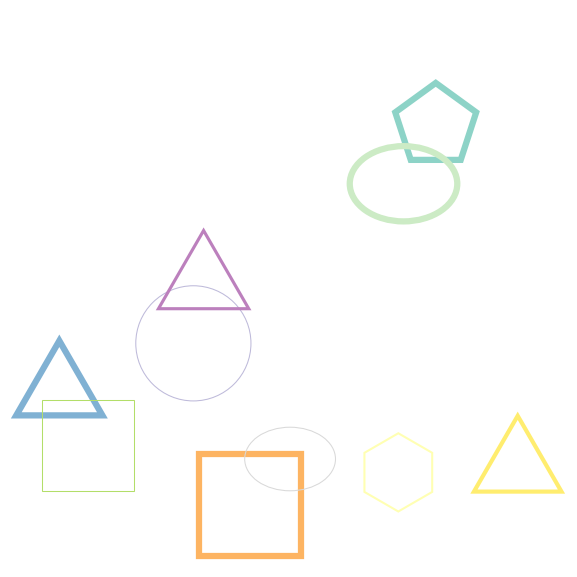[{"shape": "pentagon", "thickness": 3, "radius": 0.37, "center": [0.755, 0.782]}, {"shape": "hexagon", "thickness": 1, "radius": 0.34, "center": [0.69, 0.181]}, {"shape": "circle", "thickness": 0.5, "radius": 0.5, "center": [0.335, 0.405]}, {"shape": "triangle", "thickness": 3, "radius": 0.43, "center": [0.103, 0.323]}, {"shape": "square", "thickness": 3, "radius": 0.44, "center": [0.432, 0.125]}, {"shape": "square", "thickness": 0.5, "radius": 0.4, "center": [0.152, 0.228]}, {"shape": "oval", "thickness": 0.5, "radius": 0.39, "center": [0.502, 0.204]}, {"shape": "triangle", "thickness": 1.5, "radius": 0.45, "center": [0.353, 0.51]}, {"shape": "oval", "thickness": 3, "radius": 0.47, "center": [0.699, 0.681]}, {"shape": "triangle", "thickness": 2, "radius": 0.44, "center": [0.896, 0.192]}]